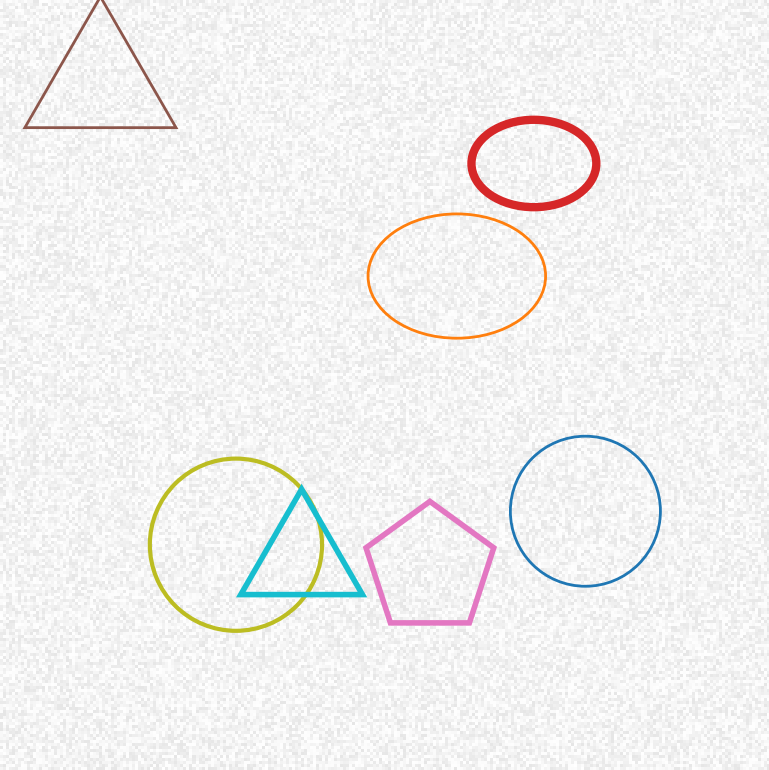[{"shape": "circle", "thickness": 1, "radius": 0.49, "center": [0.76, 0.336]}, {"shape": "oval", "thickness": 1, "radius": 0.58, "center": [0.593, 0.641]}, {"shape": "oval", "thickness": 3, "radius": 0.41, "center": [0.693, 0.788]}, {"shape": "triangle", "thickness": 1, "radius": 0.57, "center": [0.13, 0.891]}, {"shape": "pentagon", "thickness": 2, "radius": 0.44, "center": [0.558, 0.262]}, {"shape": "circle", "thickness": 1.5, "radius": 0.56, "center": [0.306, 0.293]}, {"shape": "triangle", "thickness": 2, "radius": 0.46, "center": [0.392, 0.273]}]